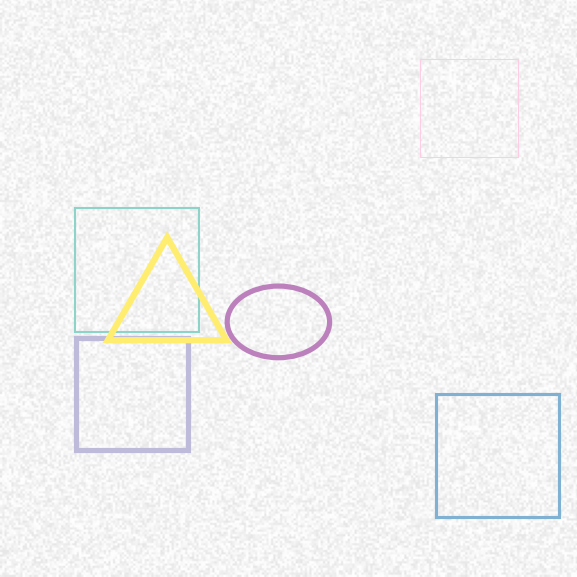[{"shape": "square", "thickness": 1, "radius": 0.54, "center": [0.238, 0.532]}, {"shape": "square", "thickness": 2.5, "radius": 0.49, "center": [0.228, 0.317]}, {"shape": "square", "thickness": 1.5, "radius": 0.53, "center": [0.862, 0.21]}, {"shape": "square", "thickness": 0.5, "radius": 0.42, "center": [0.812, 0.811]}, {"shape": "oval", "thickness": 2.5, "radius": 0.44, "center": [0.482, 0.442]}, {"shape": "triangle", "thickness": 3, "radius": 0.59, "center": [0.29, 0.469]}]